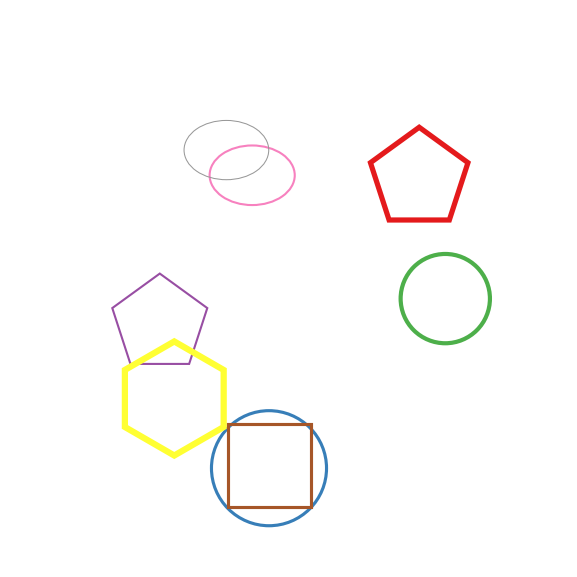[{"shape": "pentagon", "thickness": 2.5, "radius": 0.44, "center": [0.726, 0.69]}, {"shape": "circle", "thickness": 1.5, "radius": 0.5, "center": [0.466, 0.188]}, {"shape": "circle", "thickness": 2, "radius": 0.39, "center": [0.771, 0.482]}, {"shape": "pentagon", "thickness": 1, "radius": 0.43, "center": [0.277, 0.439]}, {"shape": "hexagon", "thickness": 3, "radius": 0.49, "center": [0.302, 0.309]}, {"shape": "square", "thickness": 1.5, "radius": 0.36, "center": [0.466, 0.193]}, {"shape": "oval", "thickness": 1, "radius": 0.37, "center": [0.437, 0.696]}, {"shape": "oval", "thickness": 0.5, "radius": 0.37, "center": [0.392, 0.739]}]